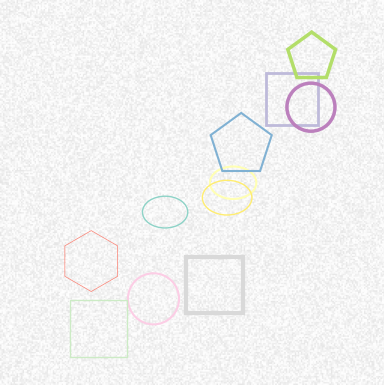[{"shape": "oval", "thickness": 1, "radius": 0.29, "center": [0.429, 0.449]}, {"shape": "oval", "thickness": 1.5, "radius": 0.3, "center": [0.605, 0.525]}, {"shape": "square", "thickness": 2, "radius": 0.34, "center": [0.759, 0.743]}, {"shape": "hexagon", "thickness": 0.5, "radius": 0.4, "center": [0.237, 0.322]}, {"shape": "pentagon", "thickness": 1.5, "radius": 0.42, "center": [0.627, 0.623]}, {"shape": "pentagon", "thickness": 2.5, "radius": 0.33, "center": [0.81, 0.851]}, {"shape": "circle", "thickness": 1.5, "radius": 0.33, "center": [0.399, 0.224]}, {"shape": "square", "thickness": 3, "radius": 0.37, "center": [0.558, 0.26]}, {"shape": "circle", "thickness": 2.5, "radius": 0.31, "center": [0.808, 0.722]}, {"shape": "square", "thickness": 1, "radius": 0.37, "center": [0.256, 0.147]}, {"shape": "oval", "thickness": 1, "radius": 0.32, "center": [0.59, 0.487]}]